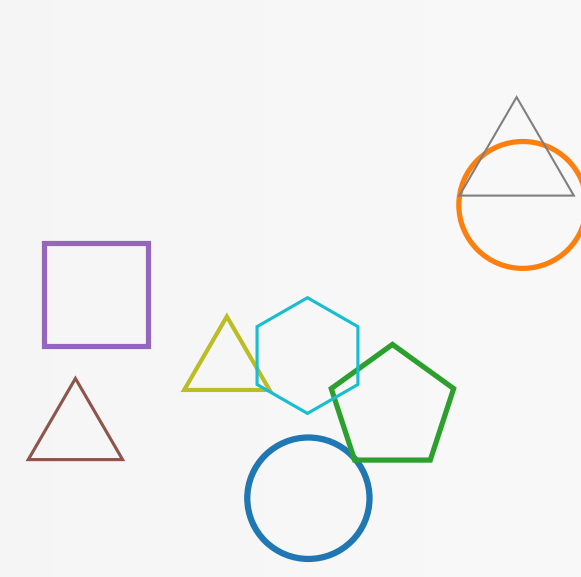[{"shape": "circle", "thickness": 3, "radius": 0.53, "center": [0.531, 0.136]}, {"shape": "circle", "thickness": 2.5, "radius": 0.55, "center": [0.899, 0.644]}, {"shape": "pentagon", "thickness": 2.5, "radius": 0.55, "center": [0.675, 0.292]}, {"shape": "square", "thickness": 2.5, "radius": 0.45, "center": [0.166, 0.489]}, {"shape": "triangle", "thickness": 1.5, "radius": 0.47, "center": [0.13, 0.25]}, {"shape": "triangle", "thickness": 1, "radius": 0.57, "center": [0.889, 0.717]}, {"shape": "triangle", "thickness": 2, "radius": 0.42, "center": [0.39, 0.366]}, {"shape": "hexagon", "thickness": 1.5, "radius": 0.5, "center": [0.529, 0.383]}]